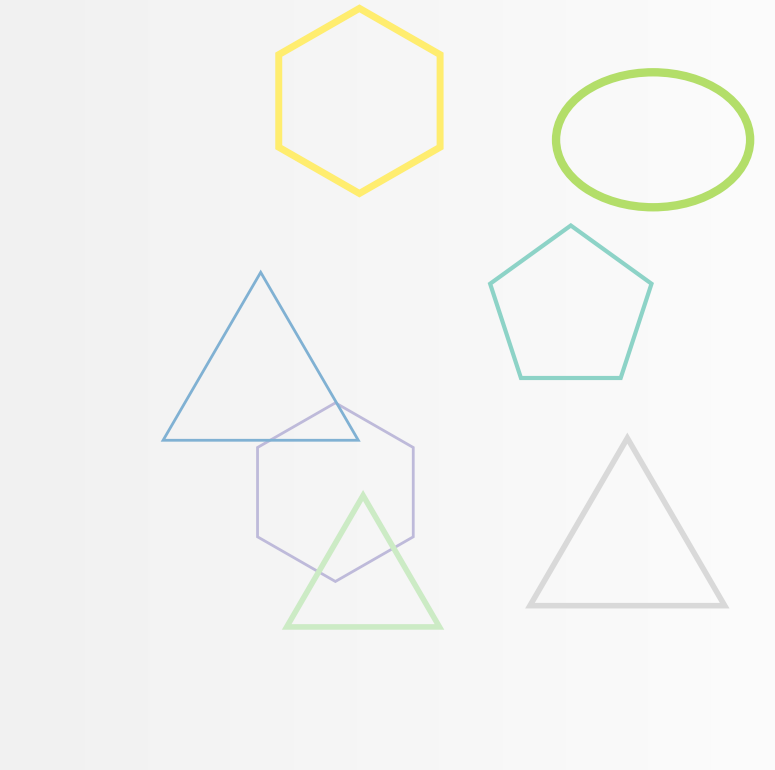[{"shape": "pentagon", "thickness": 1.5, "radius": 0.55, "center": [0.737, 0.598]}, {"shape": "hexagon", "thickness": 1, "radius": 0.58, "center": [0.433, 0.361]}, {"shape": "triangle", "thickness": 1, "radius": 0.73, "center": [0.336, 0.501]}, {"shape": "oval", "thickness": 3, "radius": 0.63, "center": [0.843, 0.818]}, {"shape": "triangle", "thickness": 2, "radius": 0.73, "center": [0.809, 0.286]}, {"shape": "triangle", "thickness": 2, "radius": 0.57, "center": [0.468, 0.243]}, {"shape": "hexagon", "thickness": 2.5, "radius": 0.6, "center": [0.464, 0.869]}]